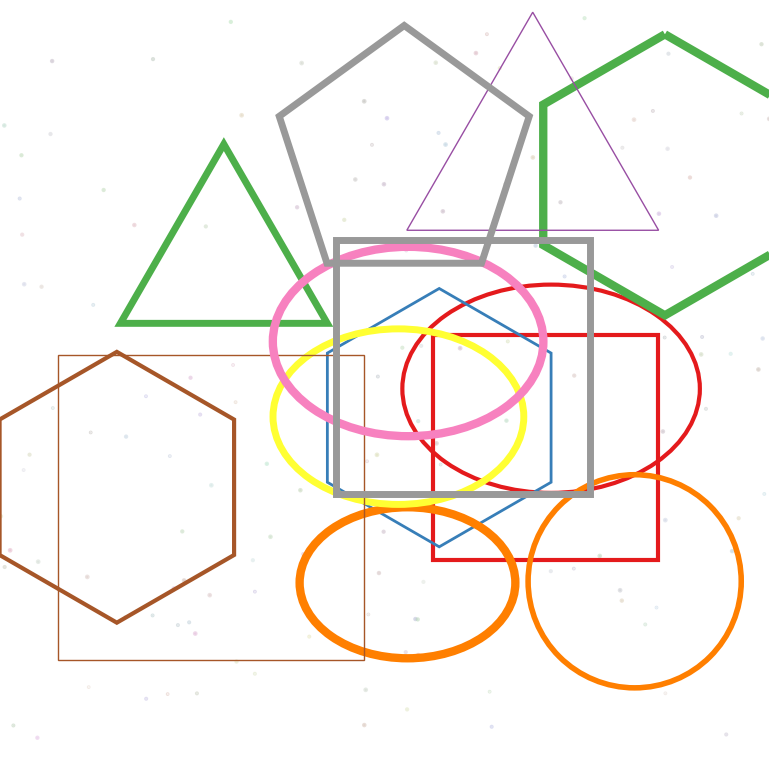[{"shape": "square", "thickness": 1.5, "radius": 0.73, "center": [0.709, 0.419]}, {"shape": "oval", "thickness": 1.5, "radius": 0.97, "center": [0.716, 0.495]}, {"shape": "hexagon", "thickness": 1, "radius": 0.84, "center": [0.57, 0.458]}, {"shape": "triangle", "thickness": 2.5, "radius": 0.78, "center": [0.291, 0.658]}, {"shape": "hexagon", "thickness": 3, "radius": 0.91, "center": [0.864, 0.773]}, {"shape": "triangle", "thickness": 0.5, "radius": 0.94, "center": [0.692, 0.795]}, {"shape": "circle", "thickness": 2, "radius": 0.69, "center": [0.824, 0.245]}, {"shape": "oval", "thickness": 3, "radius": 0.7, "center": [0.529, 0.243]}, {"shape": "oval", "thickness": 2.5, "radius": 0.81, "center": [0.517, 0.459]}, {"shape": "square", "thickness": 0.5, "radius": 0.99, "center": [0.274, 0.341]}, {"shape": "hexagon", "thickness": 1.5, "radius": 0.88, "center": [0.152, 0.367]}, {"shape": "oval", "thickness": 3, "radius": 0.88, "center": [0.53, 0.556]}, {"shape": "square", "thickness": 2.5, "radius": 0.83, "center": [0.601, 0.523]}, {"shape": "pentagon", "thickness": 2.5, "radius": 0.85, "center": [0.525, 0.796]}]